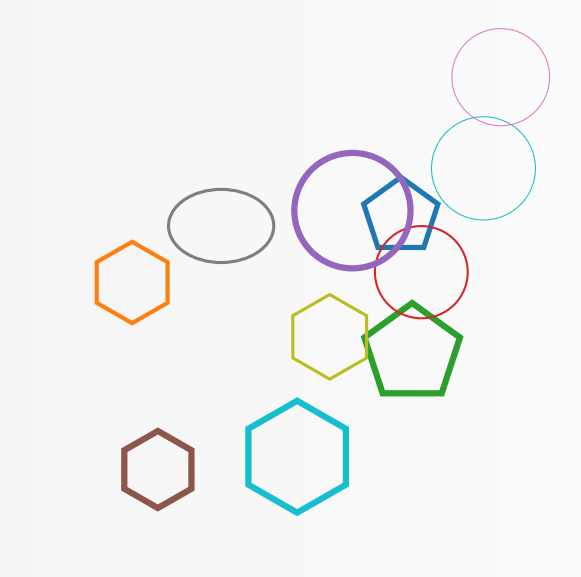[{"shape": "pentagon", "thickness": 2.5, "radius": 0.34, "center": [0.69, 0.625]}, {"shape": "hexagon", "thickness": 2, "radius": 0.35, "center": [0.227, 0.51]}, {"shape": "pentagon", "thickness": 3, "radius": 0.43, "center": [0.709, 0.388]}, {"shape": "circle", "thickness": 1, "radius": 0.4, "center": [0.725, 0.528]}, {"shape": "circle", "thickness": 3, "radius": 0.5, "center": [0.606, 0.634]}, {"shape": "hexagon", "thickness": 3, "radius": 0.33, "center": [0.272, 0.186]}, {"shape": "circle", "thickness": 0.5, "radius": 0.42, "center": [0.861, 0.866]}, {"shape": "oval", "thickness": 1.5, "radius": 0.45, "center": [0.38, 0.608]}, {"shape": "hexagon", "thickness": 1.5, "radius": 0.37, "center": [0.567, 0.416]}, {"shape": "circle", "thickness": 0.5, "radius": 0.45, "center": [0.832, 0.708]}, {"shape": "hexagon", "thickness": 3, "radius": 0.48, "center": [0.511, 0.208]}]